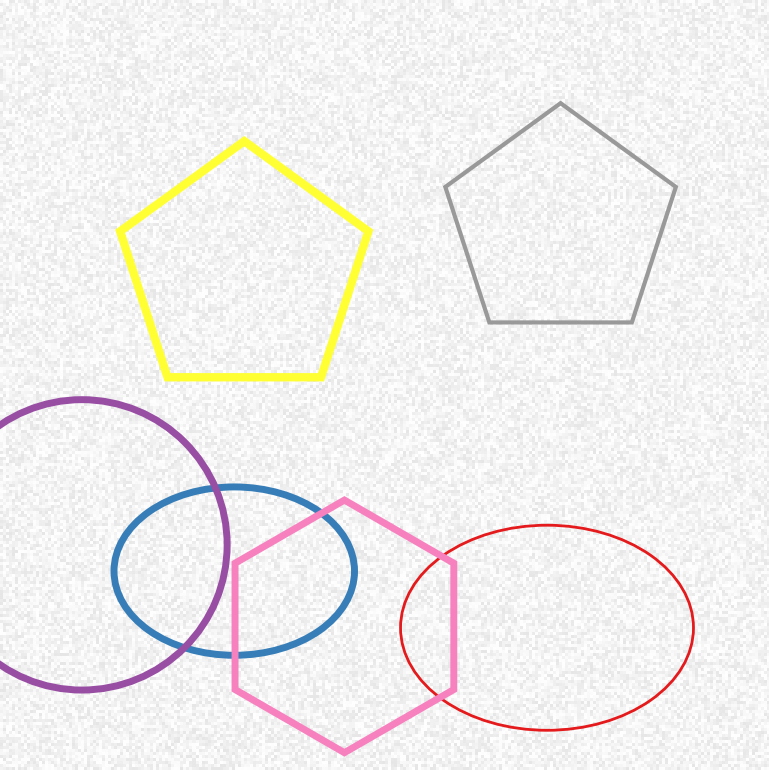[{"shape": "oval", "thickness": 1, "radius": 0.95, "center": [0.71, 0.185]}, {"shape": "oval", "thickness": 2.5, "radius": 0.78, "center": [0.304, 0.258]}, {"shape": "circle", "thickness": 2.5, "radius": 0.94, "center": [0.106, 0.292]}, {"shape": "pentagon", "thickness": 3, "radius": 0.85, "center": [0.317, 0.647]}, {"shape": "hexagon", "thickness": 2.5, "radius": 0.82, "center": [0.447, 0.187]}, {"shape": "pentagon", "thickness": 1.5, "radius": 0.79, "center": [0.728, 0.709]}]